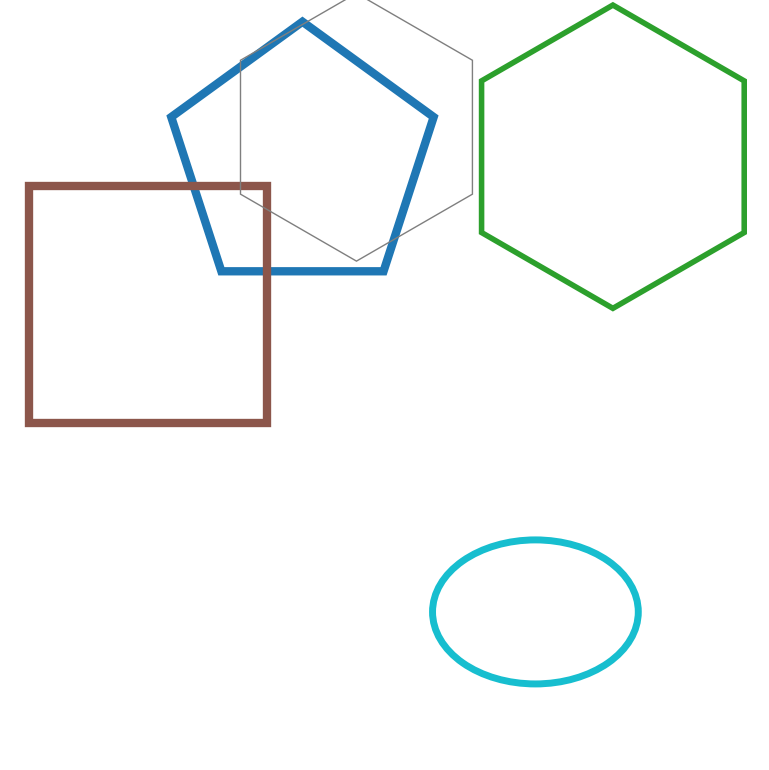[{"shape": "pentagon", "thickness": 3, "radius": 0.9, "center": [0.393, 0.793]}, {"shape": "hexagon", "thickness": 2, "radius": 0.98, "center": [0.796, 0.796]}, {"shape": "square", "thickness": 3, "radius": 0.77, "center": [0.192, 0.605]}, {"shape": "hexagon", "thickness": 0.5, "radius": 0.87, "center": [0.463, 0.835]}, {"shape": "oval", "thickness": 2.5, "radius": 0.67, "center": [0.695, 0.205]}]